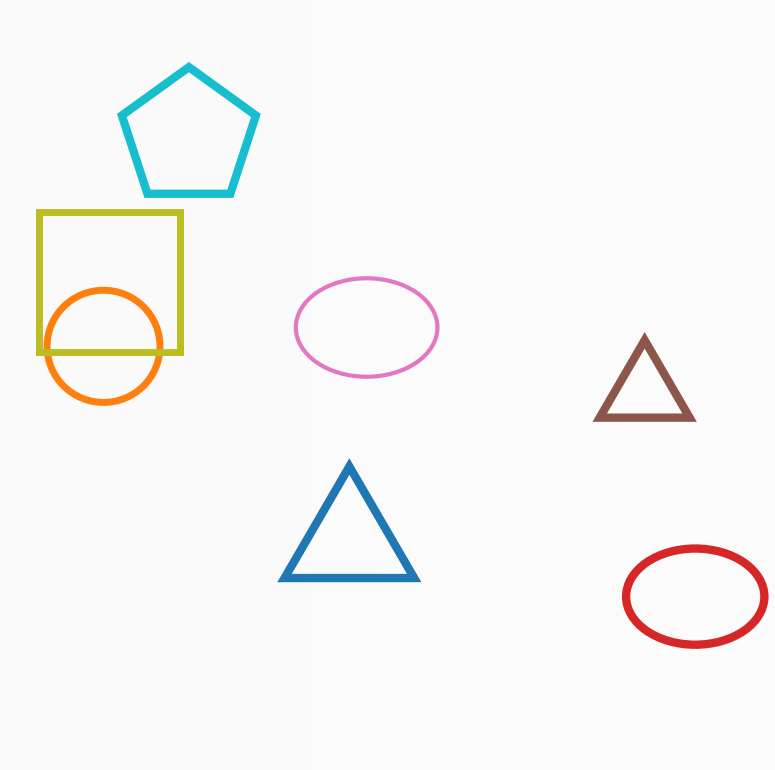[{"shape": "triangle", "thickness": 3, "radius": 0.48, "center": [0.451, 0.298]}, {"shape": "circle", "thickness": 2.5, "radius": 0.36, "center": [0.134, 0.55]}, {"shape": "oval", "thickness": 3, "radius": 0.45, "center": [0.897, 0.225]}, {"shape": "triangle", "thickness": 3, "radius": 0.33, "center": [0.832, 0.491]}, {"shape": "oval", "thickness": 1.5, "radius": 0.46, "center": [0.473, 0.575]}, {"shape": "square", "thickness": 2.5, "radius": 0.45, "center": [0.141, 0.633]}, {"shape": "pentagon", "thickness": 3, "radius": 0.45, "center": [0.244, 0.822]}]